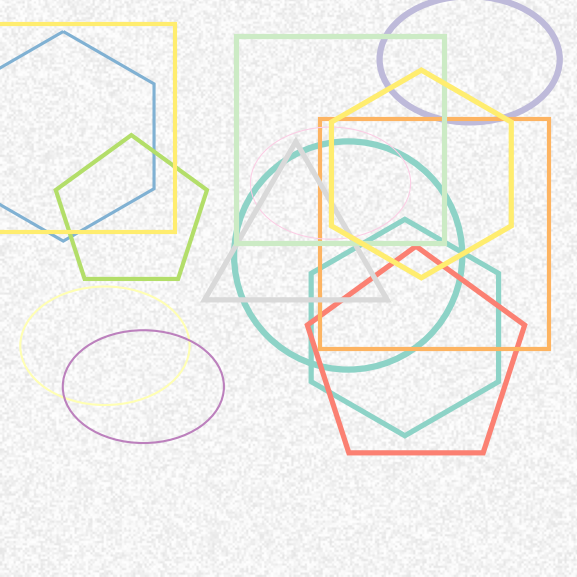[{"shape": "circle", "thickness": 3, "radius": 0.99, "center": [0.603, 0.557]}, {"shape": "hexagon", "thickness": 2.5, "radius": 0.94, "center": [0.701, 0.432]}, {"shape": "oval", "thickness": 1, "radius": 0.73, "center": [0.182, 0.4]}, {"shape": "oval", "thickness": 3, "radius": 0.78, "center": [0.813, 0.896]}, {"shape": "pentagon", "thickness": 2.5, "radius": 0.99, "center": [0.72, 0.375]}, {"shape": "hexagon", "thickness": 1.5, "radius": 0.91, "center": [0.11, 0.763]}, {"shape": "square", "thickness": 2, "radius": 0.99, "center": [0.752, 0.594]}, {"shape": "pentagon", "thickness": 2, "radius": 0.69, "center": [0.227, 0.628]}, {"shape": "oval", "thickness": 0.5, "radius": 0.69, "center": [0.572, 0.682]}, {"shape": "triangle", "thickness": 2.5, "radius": 0.91, "center": [0.512, 0.571]}, {"shape": "oval", "thickness": 1, "radius": 0.7, "center": [0.248, 0.33]}, {"shape": "square", "thickness": 2.5, "radius": 0.9, "center": [0.589, 0.757]}, {"shape": "hexagon", "thickness": 2.5, "radius": 0.9, "center": [0.73, 0.698]}, {"shape": "square", "thickness": 2, "radius": 0.9, "center": [0.123, 0.778]}]